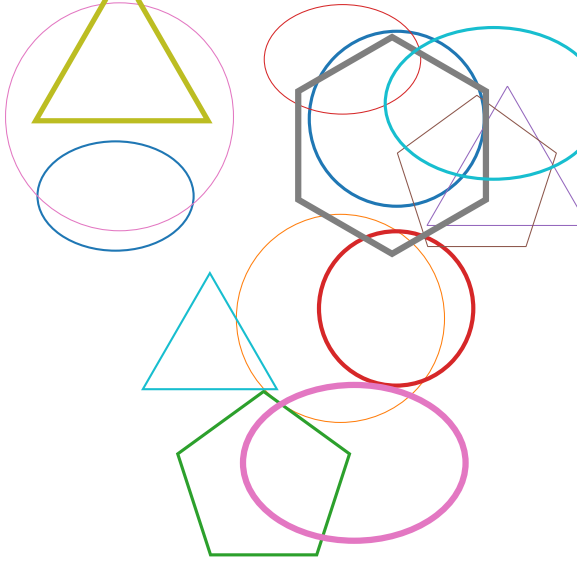[{"shape": "oval", "thickness": 1, "radius": 0.68, "center": [0.2, 0.66]}, {"shape": "circle", "thickness": 1.5, "radius": 0.76, "center": [0.687, 0.794]}, {"shape": "circle", "thickness": 0.5, "radius": 0.9, "center": [0.59, 0.448]}, {"shape": "pentagon", "thickness": 1.5, "radius": 0.78, "center": [0.456, 0.165]}, {"shape": "circle", "thickness": 2, "radius": 0.67, "center": [0.686, 0.465]}, {"shape": "oval", "thickness": 0.5, "radius": 0.68, "center": [0.593, 0.896]}, {"shape": "triangle", "thickness": 0.5, "radius": 0.8, "center": [0.879, 0.689]}, {"shape": "pentagon", "thickness": 0.5, "radius": 0.72, "center": [0.826, 0.689]}, {"shape": "oval", "thickness": 3, "radius": 0.96, "center": [0.613, 0.198]}, {"shape": "circle", "thickness": 0.5, "radius": 0.99, "center": [0.207, 0.797]}, {"shape": "hexagon", "thickness": 3, "radius": 0.94, "center": [0.679, 0.747]}, {"shape": "triangle", "thickness": 2.5, "radius": 0.86, "center": [0.211, 0.876]}, {"shape": "oval", "thickness": 1.5, "radius": 0.94, "center": [0.855, 0.82]}, {"shape": "triangle", "thickness": 1, "radius": 0.67, "center": [0.363, 0.392]}]